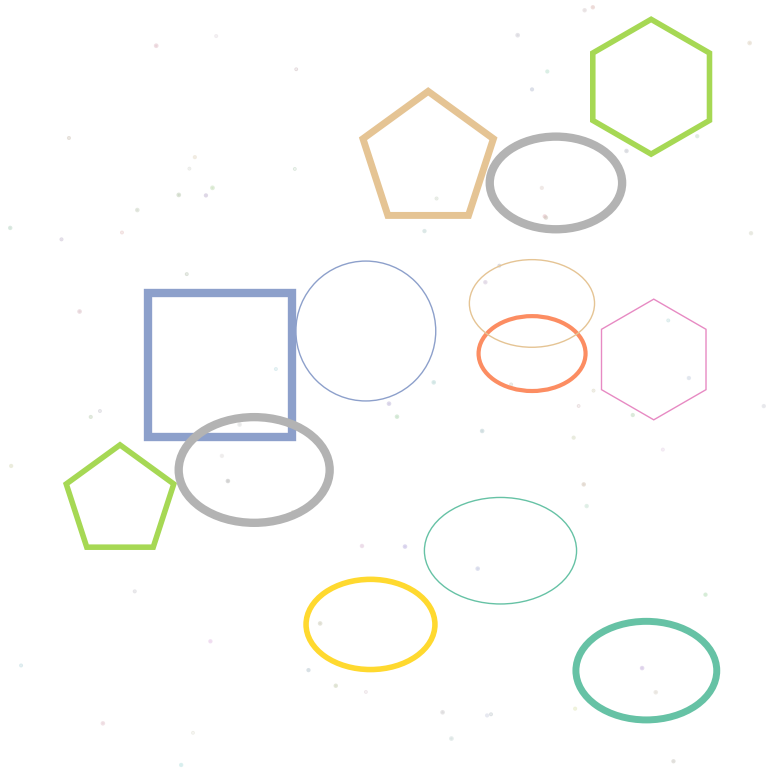[{"shape": "oval", "thickness": 2.5, "radius": 0.46, "center": [0.839, 0.129]}, {"shape": "oval", "thickness": 0.5, "radius": 0.49, "center": [0.65, 0.285]}, {"shape": "oval", "thickness": 1.5, "radius": 0.35, "center": [0.691, 0.541]}, {"shape": "circle", "thickness": 0.5, "radius": 0.45, "center": [0.475, 0.57]}, {"shape": "square", "thickness": 3, "radius": 0.47, "center": [0.286, 0.526]}, {"shape": "hexagon", "thickness": 0.5, "radius": 0.39, "center": [0.849, 0.533]}, {"shape": "hexagon", "thickness": 2, "radius": 0.44, "center": [0.846, 0.887]}, {"shape": "pentagon", "thickness": 2, "radius": 0.37, "center": [0.156, 0.349]}, {"shape": "oval", "thickness": 2, "radius": 0.42, "center": [0.481, 0.189]}, {"shape": "pentagon", "thickness": 2.5, "radius": 0.45, "center": [0.556, 0.792]}, {"shape": "oval", "thickness": 0.5, "radius": 0.41, "center": [0.691, 0.606]}, {"shape": "oval", "thickness": 3, "radius": 0.43, "center": [0.722, 0.762]}, {"shape": "oval", "thickness": 3, "radius": 0.49, "center": [0.33, 0.39]}]